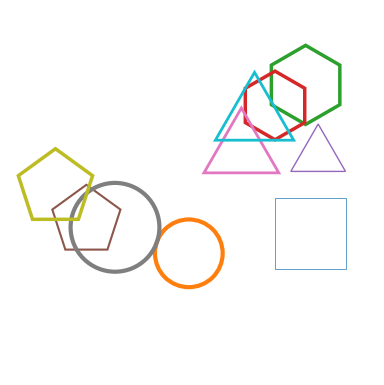[{"shape": "square", "thickness": 0.5, "radius": 0.46, "center": [0.806, 0.393]}, {"shape": "circle", "thickness": 3, "radius": 0.44, "center": [0.49, 0.342]}, {"shape": "hexagon", "thickness": 2.5, "radius": 0.51, "center": [0.794, 0.779]}, {"shape": "hexagon", "thickness": 2.5, "radius": 0.45, "center": [0.714, 0.726]}, {"shape": "triangle", "thickness": 1, "radius": 0.41, "center": [0.826, 0.596]}, {"shape": "pentagon", "thickness": 1.5, "radius": 0.47, "center": [0.224, 0.427]}, {"shape": "triangle", "thickness": 2, "radius": 0.56, "center": [0.627, 0.607]}, {"shape": "circle", "thickness": 3, "radius": 0.58, "center": [0.299, 0.41]}, {"shape": "pentagon", "thickness": 2.5, "radius": 0.51, "center": [0.144, 0.512]}, {"shape": "triangle", "thickness": 2, "radius": 0.59, "center": [0.661, 0.695]}]